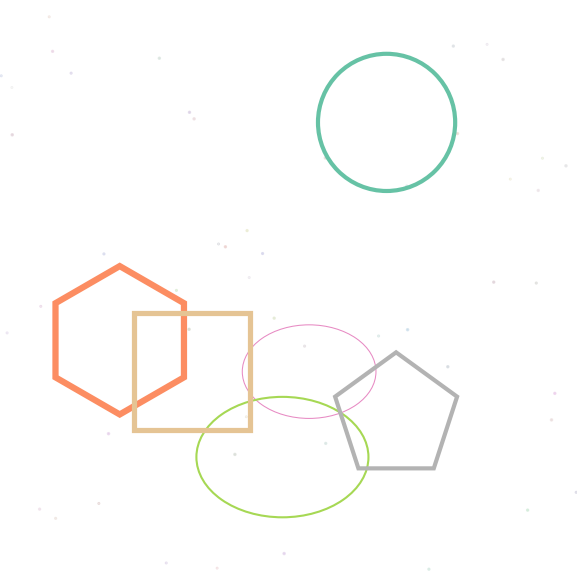[{"shape": "circle", "thickness": 2, "radius": 0.59, "center": [0.669, 0.787]}, {"shape": "hexagon", "thickness": 3, "radius": 0.64, "center": [0.207, 0.41]}, {"shape": "oval", "thickness": 0.5, "radius": 0.58, "center": [0.535, 0.356]}, {"shape": "oval", "thickness": 1, "radius": 0.74, "center": [0.489, 0.208]}, {"shape": "square", "thickness": 2.5, "radius": 0.5, "center": [0.333, 0.356]}, {"shape": "pentagon", "thickness": 2, "radius": 0.56, "center": [0.686, 0.278]}]